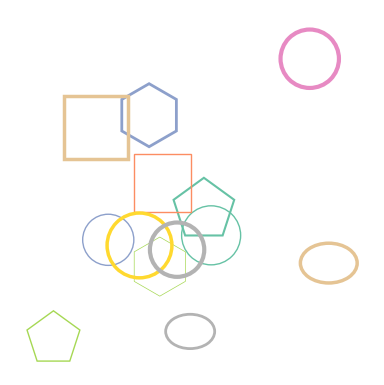[{"shape": "pentagon", "thickness": 1.5, "radius": 0.41, "center": [0.53, 0.455]}, {"shape": "circle", "thickness": 1, "radius": 0.38, "center": [0.548, 0.389]}, {"shape": "square", "thickness": 1, "radius": 0.37, "center": [0.422, 0.525]}, {"shape": "hexagon", "thickness": 2, "radius": 0.41, "center": [0.387, 0.701]}, {"shape": "circle", "thickness": 1, "radius": 0.33, "center": [0.281, 0.377]}, {"shape": "circle", "thickness": 3, "radius": 0.38, "center": [0.805, 0.847]}, {"shape": "hexagon", "thickness": 0.5, "radius": 0.38, "center": [0.415, 0.308]}, {"shape": "pentagon", "thickness": 1, "radius": 0.36, "center": [0.139, 0.12]}, {"shape": "circle", "thickness": 2.5, "radius": 0.42, "center": [0.362, 0.363]}, {"shape": "square", "thickness": 2.5, "radius": 0.41, "center": [0.249, 0.668]}, {"shape": "oval", "thickness": 2.5, "radius": 0.37, "center": [0.854, 0.317]}, {"shape": "oval", "thickness": 2, "radius": 0.32, "center": [0.494, 0.139]}, {"shape": "circle", "thickness": 3, "radius": 0.35, "center": [0.46, 0.351]}]